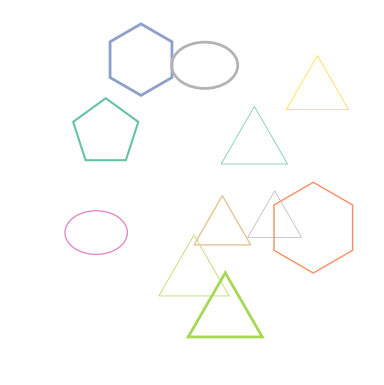[{"shape": "pentagon", "thickness": 1.5, "radius": 0.44, "center": [0.275, 0.656]}, {"shape": "triangle", "thickness": 0.5, "radius": 0.5, "center": [0.661, 0.624]}, {"shape": "hexagon", "thickness": 1, "radius": 0.59, "center": [0.814, 0.409]}, {"shape": "hexagon", "thickness": 2, "radius": 0.46, "center": [0.366, 0.845]}, {"shape": "oval", "thickness": 1, "radius": 0.41, "center": [0.25, 0.396]}, {"shape": "triangle", "thickness": 0.5, "radius": 0.53, "center": [0.504, 0.284]}, {"shape": "triangle", "thickness": 2, "radius": 0.56, "center": [0.585, 0.18]}, {"shape": "triangle", "thickness": 0.5, "radius": 0.47, "center": [0.825, 0.762]}, {"shape": "triangle", "thickness": 1, "radius": 0.43, "center": [0.578, 0.406]}, {"shape": "triangle", "thickness": 0.5, "radius": 0.4, "center": [0.713, 0.424]}, {"shape": "oval", "thickness": 2, "radius": 0.43, "center": [0.532, 0.83]}]